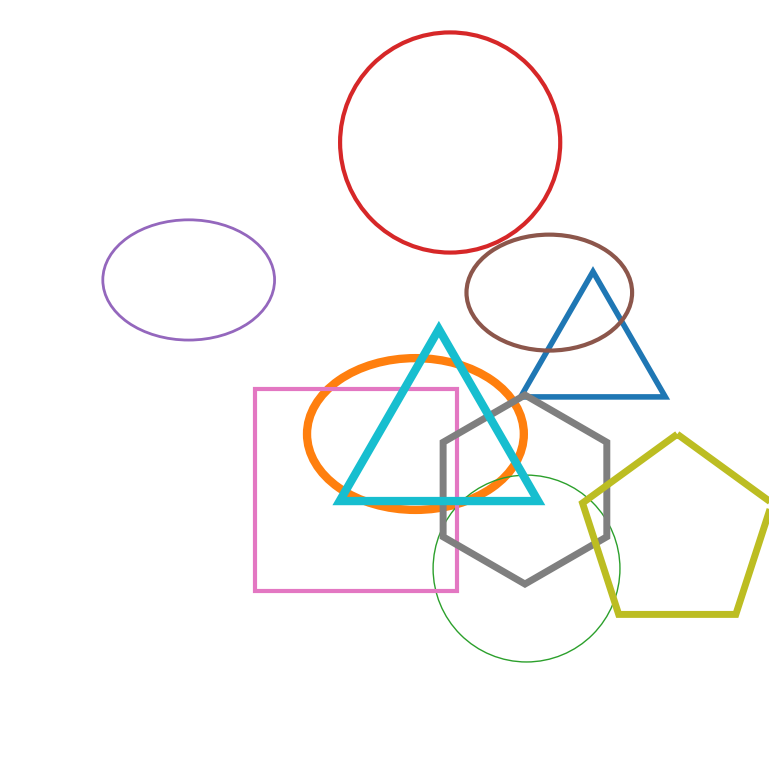[{"shape": "triangle", "thickness": 2, "radius": 0.54, "center": [0.77, 0.539]}, {"shape": "oval", "thickness": 3, "radius": 0.7, "center": [0.54, 0.436]}, {"shape": "circle", "thickness": 0.5, "radius": 0.61, "center": [0.684, 0.262]}, {"shape": "circle", "thickness": 1.5, "radius": 0.71, "center": [0.585, 0.815]}, {"shape": "oval", "thickness": 1, "radius": 0.56, "center": [0.245, 0.636]}, {"shape": "oval", "thickness": 1.5, "radius": 0.54, "center": [0.713, 0.62]}, {"shape": "square", "thickness": 1.5, "radius": 0.66, "center": [0.463, 0.364]}, {"shape": "hexagon", "thickness": 2.5, "radius": 0.61, "center": [0.682, 0.364]}, {"shape": "pentagon", "thickness": 2.5, "radius": 0.65, "center": [0.88, 0.307]}, {"shape": "triangle", "thickness": 3, "radius": 0.74, "center": [0.57, 0.424]}]